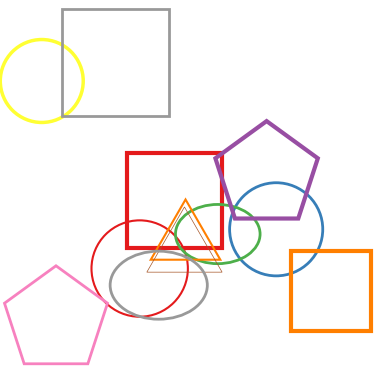[{"shape": "square", "thickness": 3, "radius": 0.62, "center": [0.453, 0.48]}, {"shape": "circle", "thickness": 1.5, "radius": 0.63, "center": [0.363, 0.302]}, {"shape": "circle", "thickness": 2, "radius": 0.6, "center": [0.717, 0.404]}, {"shape": "oval", "thickness": 2, "radius": 0.55, "center": [0.566, 0.392]}, {"shape": "pentagon", "thickness": 3, "radius": 0.7, "center": [0.692, 0.546]}, {"shape": "triangle", "thickness": 1.5, "radius": 0.52, "center": [0.482, 0.378]}, {"shape": "square", "thickness": 3, "radius": 0.52, "center": [0.859, 0.244]}, {"shape": "circle", "thickness": 2.5, "radius": 0.54, "center": [0.108, 0.79]}, {"shape": "triangle", "thickness": 0.5, "radius": 0.56, "center": [0.479, 0.35]}, {"shape": "pentagon", "thickness": 2, "radius": 0.7, "center": [0.145, 0.169]}, {"shape": "square", "thickness": 2, "radius": 0.7, "center": [0.299, 0.838]}, {"shape": "oval", "thickness": 2, "radius": 0.63, "center": [0.412, 0.259]}]